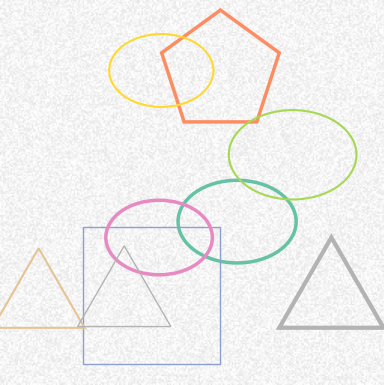[{"shape": "oval", "thickness": 2.5, "radius": 0.77, "center": [0.616, 0.424]}, {"shape": "pentagon", "thickness": 2.5, "radius": 0.8, "center": [0.573, 0.813]}, {"shape": "square", "thickness": 1, "radius": 0.89, "center": [0.394, 0.231]}, {"shape": "oval", "thickness": 2.5, "radius": 0.69, "center": [0.413, 0.383]}, {"shape": "oval", "thickness": 1.5, "radius": 0.83, "center": [0.76, 0.598]}, {"shape": "oval", "thickness": 1.5, "radius": 0.68, "center": [0.419, 0.817]}, {"shape": "triangle", "thickness": 1.5, "radius": 0.69, "center": [0.1, 0.217]}, {"shape": "triangle", "thickness": 1, "radius": 0.7, "center": [0.323, 0.222]}, {"shape": "triangle", "thickness": 3, "radius": 0.78, "center": [0.861, 0.227]}]